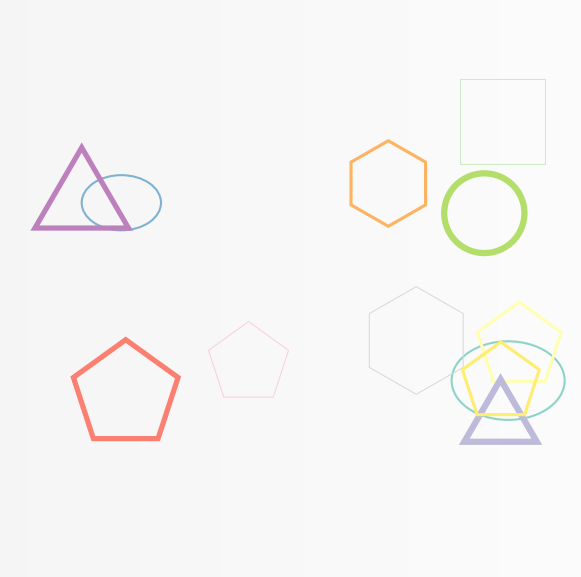[{"shape": "oval", "thickness": 1, "radius": 0.49, "center": [0.874, 0.34]}, {"shape": "pentagon", "thickness": 1.5, "radius": 0.38, "center": [0.893, 0.4]}, {"shape": "triangle", "thickness": 3, "radius": 0.36, "center": [0.861, 0.27]}, {"shape": "pentagon", "thickness": 2.5, "radius": 0.47, "center": [0.216, 0.316]}, {"shape": "oval", "thickness": 1, "radius": 0.34, "center": [0.209, 0.648]}, {"shape": "hexagon", "thickness": 1.5, "radius": 0.37, "center": [0.668, 0.681]}, {"shape": "circle", "thickness": 3, "radius": 0.35, "center": [0.833, 0.63]}, {"shape": "pentagon", "thickness": 0.5, "radius": 0.36, "center": [0.428, 0.37]}, {"shape": "hexagon", "thickness": 0.5, "radius": 0.47, "center": [0.716, 0.41]}, {"shape": "triangle", "thickness": 2.5, "radius": 0.46, "center": [0.141, 0.651]}, {"shape": "square", "thickness": 0.5, "radius": 0.37, "center": [0.864, 0.788]}, {"shape": "pentagon", "thickness": 1.5, "radius": 0.35, "center": [0.862, 0.337]}]